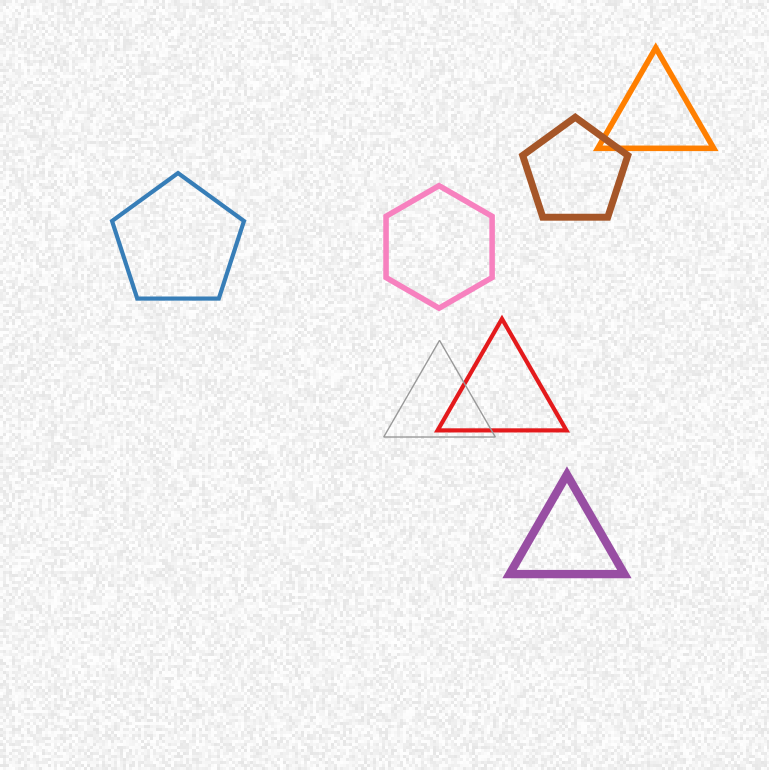[{"shape": "triangle", "thickness": 1.5, "radius": 0.48, "center": [0.652, 0.489]}, {"shape": "pentagon", "thickness": 1.5, "radius": 0.45, "center": [0.231, 0.685]}, {"shape": "triangle", "thickness": 3, "radius": 0.43, "center": [0.736, 0.297]}, {"shape": "triangle", "thickness": 2, "radius": 0.43, "center": [0.852, 0.851]}, {"shape": "pentagon", "thickness": 2.5, "radius": 0.36, "center": [0.747, 0.776]}, {"shape": "hexagon", "thickness": 2, "radius": 0.4, "center": [0.57, 0.679]}, {"shape": "triangle", "thickness": 0.5, "radius": 0.42, "center": [0.571, 0.474]}]